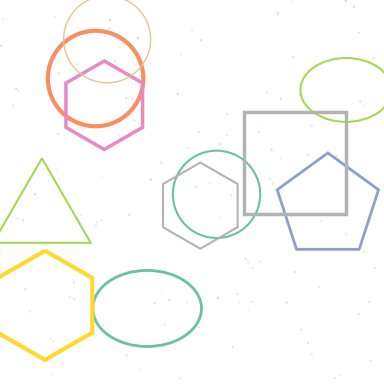[{"shape": "circle", "thickness": 1.5, "radius": 0.57, "center": [0.563, 0.495]}, {"shape": "oval", "thickness": 2, "radius": 0.71, "center": [0.382, 0.199]}, {"shape": "circle", "thickness": 3, "radius": 0.62, "center": [0.248, 0.796]}, {"shape": "pentagon", "thickness": 2, "radius": 0.69, "center": [0.852, 0.464]}, {"shape": "hexagon", "thickness": 2.5, "radius": 0.57, "center": [0.271, 0.727]}, {"shape": "oval", "thickness": 1.5, "radius": 0.59, "center": [0.899, 0.766]}, {"shape": "triangle", "thickness": 1.5, "radius": 0.73, "center": [0.109, 0.443]}, {"shape": "hexagon", "thickness": 3, "radius": 0.71, "center": [0.117, 0.207]}, {"shape": "circle", "thickness": 1, "radius": 0.56, "center": [0.278, 0.898]}, {"shape": "hexagon", "thickness": 1.5, "radius": 0.56, "center": [0.52, 0.466]}, {"shape": "square", "thickness": 2.5, "radius": 0.66, "center": [0.766, 0.577]}]